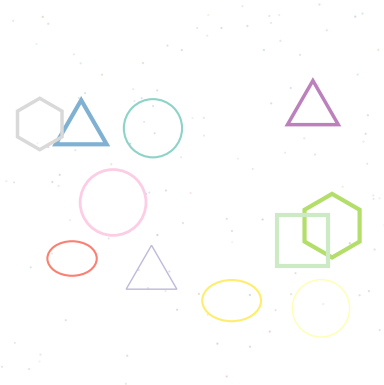[{"shape": "circle", "thickness": 1.5, "radius": 0.38, "center": [0.397, 0.667]}, {"shape": "circle", "thickness": 1, "radius": 0.37, "center": [0.834, 0.199]}, {"shape": "triangle", "thickness": 1, "radius": 0.38, "center": [0.394, 0.287]}, {"shape": "oval", "thickness": 1.5, "radius": 0.32, "center": [0.187, 0.329]}, {"shape": "triangle", "thickness": 3, "radius": 0.38, "center": [0.211, 0.663]}, {"shape": "hexagon", "thickness": 3, "radius": 0.41, "center": [0.863, 0.414]}, {"shape": "circle", "thickness": 2, "radius": 0.43, "center": [0.294, 0.474]}, {"shape": "hexagon", "thickness": 2.5, "radius": 0.33, "center": [0.103, 0.678]}, {"shape": "triangle", "thickness": 2.5, "radius": 0.38, "center": [0.813, 0.714]}, {"shape": "square", "thickness": 3, "radius": 0.33, "center": [0.785, 0.376]}, {"shape": "oval", "thickness": 1.5, "radius": 0.38, "center": [0.602, 0.219]}]